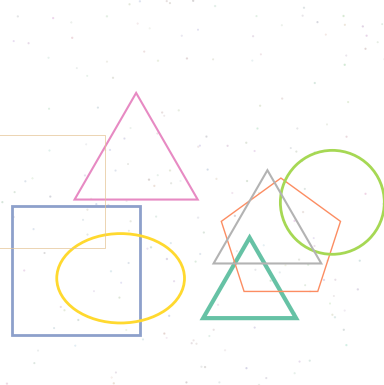[{"shape": "triangle", "thickness": 3, "radius": 0.7, "center": [0.648, 0.243]}, {"shape": "pentagon", "thickness": 1, "radius": 0.81, "center": [0.73, 0.375]}, {"shape": "square", "thickness": 2, "radius": 0.84, "center": [0.197, 0.298]}, {"shape": "triangle", "thickness": 1.5, "radius": 0.92, "center": [0.354, 0.574]}, {"shape": "circle", "thickness": 2, "radius": 0.67, "center": [0.863, 0.474]}, {"shape": "oval", "thickness": 2, "radius": 0.83, "center": [0.313, 0.277]}, {"shape": "square", "thickness": 0.5, "radius": 0.74, "center": [0.126, 0.503]}, {"shape": "triangle", "thickness": 1.5, "radius": 0.81, "center": [0.695, 0.396]}]